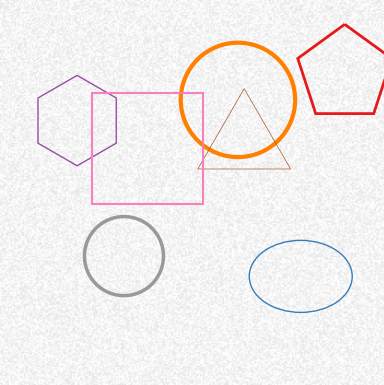[{"shape": "pentagon", "thickness": 2, "radius": 0.64, "center": [0.895, 0.809]}, {"shape": "oval", "thickness": 1, "radius": 0.67, "center": [0.781, 0.282]}, {"shape": "hexagon", "thickness": 1, "radius": 0.59, "center": [0.2, 0.687]}, {"shape": "circle", "thickness": 3, "radius": 0.74, "center": [0.618, 0.741]}, {"shape": "triangle", "thickness": 0.5, "radius": 0.7, "center": [0.634, 0.631]}, {"shape": "square", "thickness": 1.5, "radius": 0.72, "center": [0.383, 0.614]}, {"shape": "circle", "thickness": 2.5, "radius": 0.51, "center": [0.322, 0.335]}]